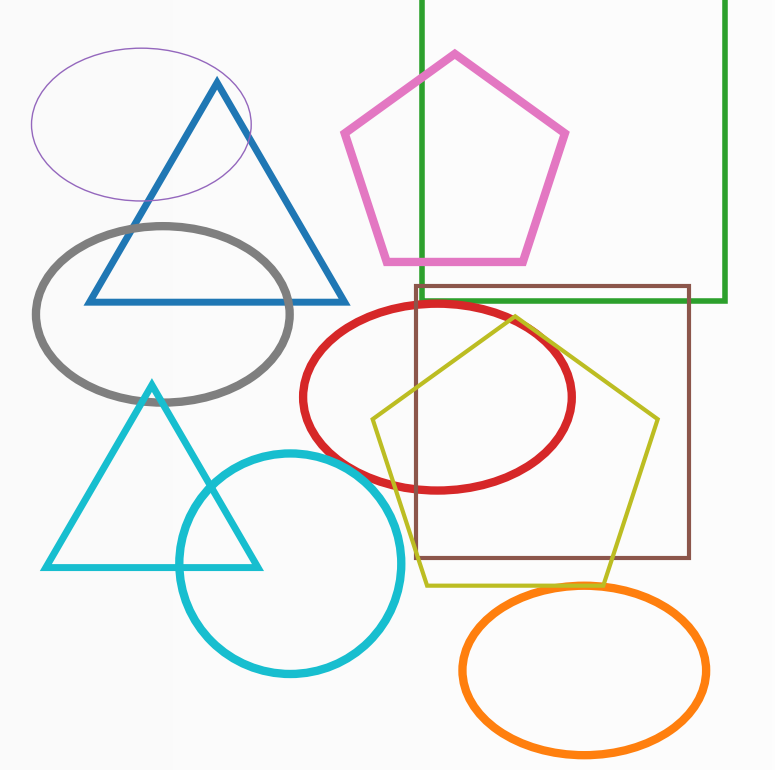[{"shape": "triangle", "thickness": 2.5, "radius": 0.95, "center": [0.28, 0.703]}, {"shape": "oval", "thickness": 3, "radius": 0.79, "center": [0.754, 0.129]}, {"shape": "square", "thickness": 2, "radius": 0.98, "center": [0.74, 0.806]}, {"shape": "oval", "thickness": 3, "radius": 0.87, "center": [0.564, 0.484]}, {"shape": "oval", "thickness": 0.5, "radius": 0.71, "center": [0.182, 0.838]}, {"shape": "square", "thickness": 1.5, "radius": 0.88, "center": [0.713, 0.452]}, {"shape": "pentagon", "thickness": 3, "radius": 0.75, "center": [0.587, 0.781]}, {"shape": "oval", "thickness": 3, "radius": 0.82, "center": [0.21, 0.592]}, {"shape": "pentagon", "thickness": 1.5, "radius": 0.97, "center": [0.665, 0.396]}, {"shape": "circle", "thickness": 3, "radius": 0.72, "center": [0.375, 0.268]}, {"shape": "triangle", "thickness": 2.5, "radius": 0.79, "center": [0.196, 0.342]}]